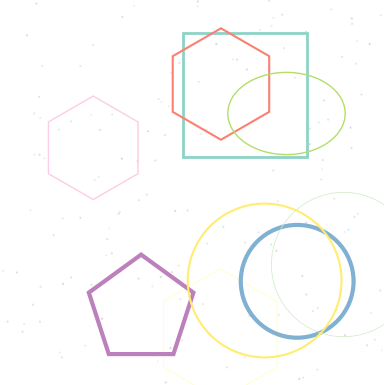[{"shape": "square", "thickness": 2, "radius": 0.81, "center": [0.636, 0.754]}, {"shape": "hexagon", "thickness": 0.5, "radius": 0.85, "center": [0.572, 0.132]}, {"shape": "hexagon", "thickness": 1.5, "radius": 0.72, "center": [0.574, 0.782]}, {"shape": "circle", "thickness": 3, "radius": 0.73, "center": [0.772, 0.269]}, {"shape": "oval", "thickness": 1, "radius": 0.76, "center": [0.744, 0.705]}, {"shape": "hexagon", "thickness": 1, "radius": 0.67, "center": [0.242, 0.616]}, {"shape": "pentagon", "thickness": 3, "radius": 0.71, "center": [0.367, 0.196]}, {"shape": "circle", "thickness": 0.5, "radius": 0.94, "center": [0.892, 0.313]}, {"shape": "circle", "thickness": 1.5, "radius": 1.0, "center": [0.687, 0.271]}]